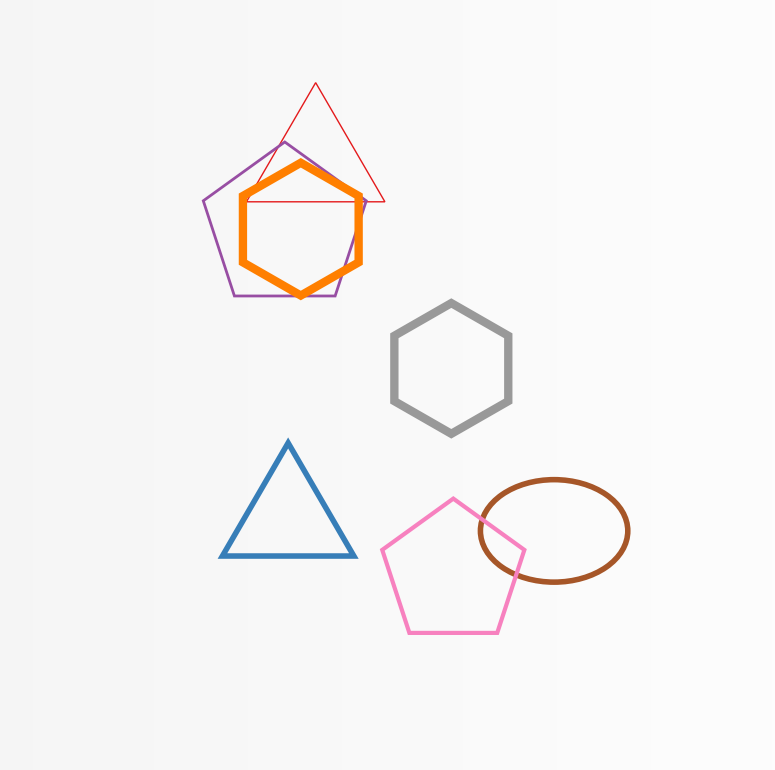[{"shape": "triangle", "thickness": 0.5, "radius": 0.52, "center": [0.407, 0.79]}, {"shape": "triangle", "thickness": 2, "radius": 0.49, "center": [0.372, 0.327]}, {"shape": "pentagon", "thickness": 1, "radius": 0.55, "center": [0.367, 0.705]}, {"shape": "hexagon", "thickness": 3, "radius": 0.43, "center": [0.388, 0.702]}, {"shape": "oval", "thickness": 2, "radius": 0.48, "center": [0.715, 0.311]}, {"shape": "pentagon", "thickness": 1.5, "radius": 0.48, "center": [0.585, 0.256]}, {"shape": "hexagon", "thickness": 3, "radius": 0.42, "center": [0.582, 0.521]}]